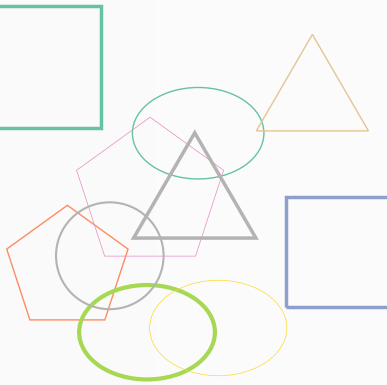[{"shape": "square", "thickness": 2.5, "radius": 0.8, "center": [0.1, 0.826]}, {"shape": "oval", "thickness": 1, "radius": 0.85, "center": [0.511, 0.654]}, {"shape": "pentagon", "thickness": 1, "radius": 0.82, "center": [0.174, 0.302]}, {"shape": "square", "thickness": 2.5, "radius": 0.72, "center": [0.881, 0.345]}, {"shape": "pentagon", "thickness": 0.5, "radius": 1.0, "center": [0.387, 0.496]}, {"shape": "oval", "thickness": 3, "radius": 0.88, "center": [0.379, 0.137]}, {"shape": "oval", "thickness": 0.5, "radius": 0.89, "center": [0.563, 0.148]}, {"shape": "triangle", "thickness": 1, "radius": 0.83, "center": [0.806, 0.744]}, {"shape": "triangle", "thickness": 2.5, "radius": 0.91, "center": [0.503, 0.473]}, {"shape": "circle", "thickness": 1.5, "radius": 0.69, "center": [0.283, 0.336]}]